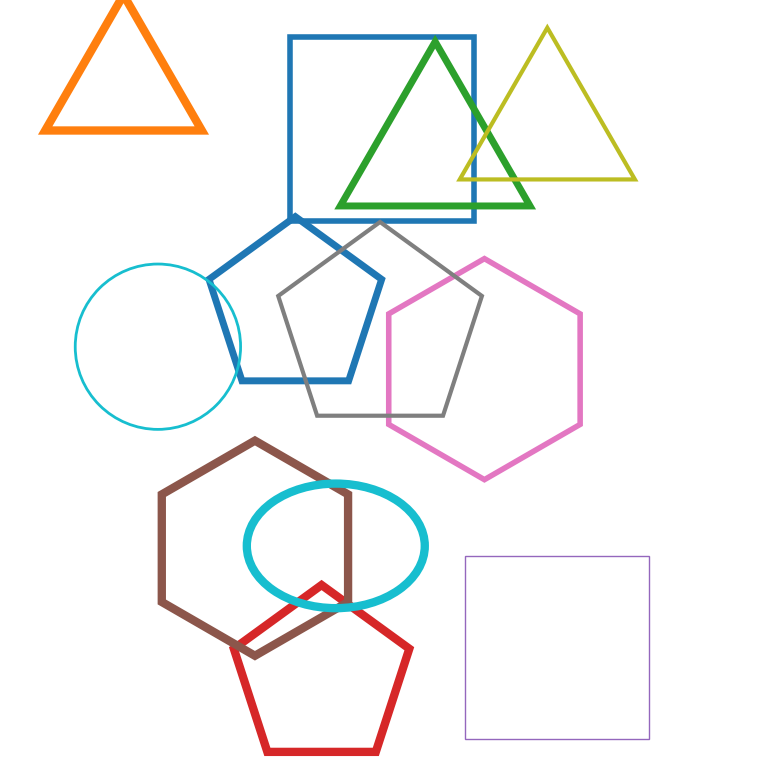[{"shape": "pentagon", "thickness": 2.5, "radius": 0.59, "center": [0.384, 0.601]}, {"shape": "square", "thickness": 2, "radius": 0.6, "center": [0.496, 0.832]}, {"shape": "triangle", "thickness": 3, "radius": 0.59, "center": [0.16, 0.889]}, {"shape": "triangle", "thickness": 2.5, "radius": 0.71, "center": [0.565, 0.804]}, {"shape": "pentagon", "thickness": 3, "radius": 0.6, "center": [0.418, 0.12]}, {"shape": "square", "thickness": 0.5, "radius": 0.6, "center": [0.723, 0.159]}, {"shape": "hexagon", "thickness": 3, "radius": 0.7, "center": [0.331, 0.288]}, {"shape": "hexagon", "thickness": 2, "radius": 0.72, "center": [0.629, 0.521]}, {"shape": "pentagon", "thickness": 1.5, "radius": 0.7, "center": [0.494, 0.573]}, {"shape": "triangle", "thickness": 1.5, "radius": 0.66, "center": [0.711, 0.833]}, {"shape": "oval", "thickness": 3, "radius": 0.58, "center": [0.436, 0.291]}, {"shape": "circle", "thickness": 1, "radius": 0.54, "center": [0.205, 0.55]}]